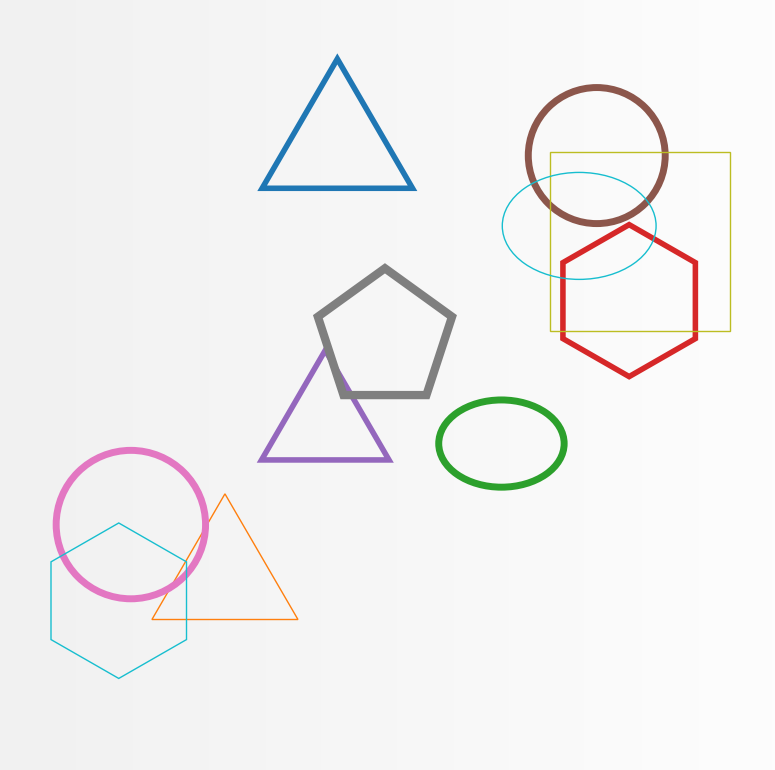[{"shape": "triangle", "thickness": 2, "radius": 0.56, "center": [0.435, 0.811]}, {"shape": "triangle", "thickness": 0.5, "radius": 0.54, "center": [0.29, 0.25]}, {"shape": "oval", "thickness": 2.5, "radius": 0.4, "center": [0.647, 0.424]}, {"shape": "hexagon", "thickness": 2, "radius": 0.49, "center": [0.812, 0.61]}, {"shape": "triangle", "thickness": 2, "radius": 0.47, "center": [0.42, 0.45]}, {"shape": "circle", "thickness": 2.5, "radius": 0.44, "center": [0.77, 0.798]}, {"shape": "circle", "thickness": 2.5, "radius": 0.48, "center": [0.169, 0.319]}, {"shape": "pentagon", "thickness": 3, "radius": 0.46, "center": [0.497, 0.561]}, {"shape": "square", "thickness": 0.5, "radius": 0.58, "center": [0.826, 0.686]}, {"shape": "hexagon", "thickness": 0.5, "radius": 0.5, "center": [0.153, 0.22]}, {"shape": "oval", "thickness": 0.5, "radius": 0.5, "center": [0.747, 0.707]}]